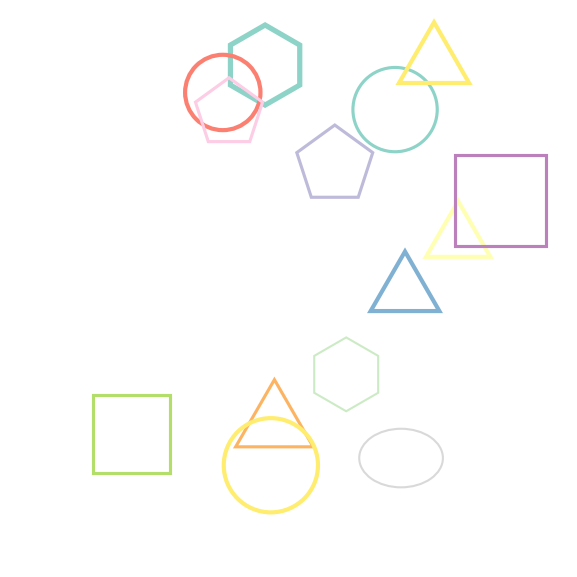[{"shape": "hexagon", "thickness": 2.5, "radius": 0.35, "center": [0.459, 0.887]}, {"shape": "circle", "thickness": 1.5, "radius": 0.36, "center": [0.684, 0.809]}, {"shape": "triangle", "thickness": 2, "radius": 0.32, "center": [0.793, 0.587]}, {"shape": "pentagon", "thickness": 1.5, "radius": 0.35, "center": [0.58, 0.713]}, {"shape": "circle", "thickness": 2, "radius": 0.33, "center": [0.386, 0.839]}, {"shape": "triangle", "thickness": 2, "radius": 0.34, "center": [0.701, 0.495]}, {"shape": "triangle", "thickness": 1.5, "radius": 0.39, "center": [0.475, 0.264]}, {"shape": "square", "thickness": 1.5, "radius": 0.34, "center": [0.228, 0.247]}, {"shape": "pentagon", "thickness": 1.5, "radius": 0.31, "center": [0.397, 0.803]}, {"shape": "oval", "thickness": 1, "radius": 0.36, "center": [0.694, 0.206]}, {"shape": "square", "thickness": 1.5, "radius": 0.39, "center": [0.866, 0.651]}, {"shape": "hexagon", "thickness": 1, "radius": 0.32, "center": [0.599, 0.351]}, {"shape": "circle", "thickness": 2, "radius": 0.41, "center": [0.469, 0.193]}, {"shape": "triangle", "thickness": 2, "radius": 0.35, "center": [0.752, 0.89]}]